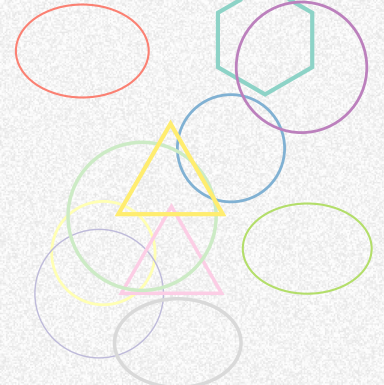[{"shape": "hexagon", "thickness": 3, "radius": 0.71, "center": [0.688, 0.896]}, {"shape": "circle", "thickness": 2, "radius": 0.67, "center": [0.269, 0.343]}, {"shape": "circle", "thickness": 1, "radius": 0.83, "center": [0.258, 0.237]}, {"shape": "oval", "thickness": 1.5, "radius": 0.86, "center": [0.214, 0.868]}, {"shape": "circle", "thickness": 2, "radius": 0.7, "center": [0.6, 0.615]}, {"shape": "oval", "thickness": 1.5, "radius": 0.84, "center": [0.798, 0.354]}, {"shape": "triangle", "thickness": 2.5, "radius": 0.75, "center": [0.445, 0.313]}, {"shape": "oval", "thickness": 2.5, "radius": 0.82, "center": [0.462, 0.109]}, {"shape": "circle", "thickness": 2, "radius": 0.85, "center": [0.783, 0.825]}, {"shape": "circle", "thickness": 2.5, "radius": 0.96, "center": [0.369, 0.438]}, {"shape": "triangle", "thickness": 3, "radius": 0.78, "center": [0.443, 0.522]}]